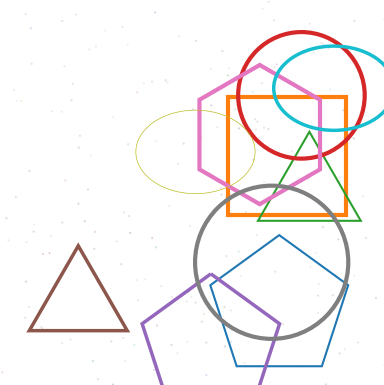[{"shape": "pentagon", "thickness": 1.5, "radius": 0.94, "center": [0.725, 0.201]}, {"shape": "square", "thickness": 3, "radius": 0.77, "center": [0.745, 0.594]}, {"shape": "triangle", "thickness": 1.5, "radius": 0.77, "center": [0.804, 0.504]}, {"shape": "circle", "thickness": 3, "radius": 0.82, "center": [0.783, 0.752]}, {"shape": "pentagon", "thickness": 2.5, "radius": 0.94, "center": [0.548, 0.101]}, {"shape": "triangle", "thickness": 2.5, "radius": 0.73, "center": [0.203, 0.215]}, {"shape": "hexagon", "thickness": 3, "radius": 0.9, "center": [0.675, 0.65]}, {"shape": "circle", "thickness": 3, "radius": 0.99, "center": [0.706, 0.319]}, {"shape": "oval", "thickness": 0.5, "radius": 0.77, "center": [0.508, 0.605]}, {"shape": "oval", "thickness": 2.5, "radius": 0.78, "center": [0.867, 0.771]}]